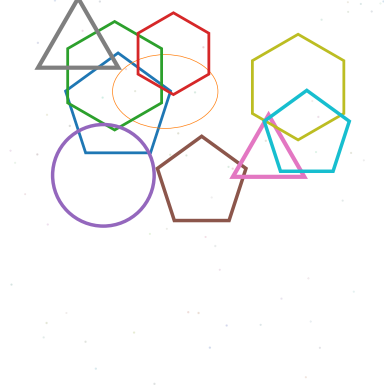[{"shape": "pentagon", "thickness": 2, "radius": 0.72, "center": [0.307, 0.719]}, {"shape": "oval", "thickness": 0.5, "radius": 0.68, "center": [0.429, 0.762]}, {"shape": "hexagon", "thickness": 2, "radius": 0.7, "center": [0.298, 0.803]}, {"shape": "hexagon", "thickness": 2, "radius": 0.53, "center": [0.451, 0.861]}, {"shape": "circle", "thickness": 2.5, "radius": 0.66, "center": [0.269, 0.545]}, {"shape": "pentagon", "thickness": 2.5, "radius": 0.6, "center": [0.524, 0.525]}, {"shape": "triangle", "thickness": 3, "radius": 0.54, "center": [0.698, 0.594]}, {"shape": "triangle", "thickness": 3, "radius": 0.6, "center": [0.203, 0.884]}, {"shape": "hexagon", "thickness": 2, "radius": 0.69, "center": [0.774, 0.774]}, {"shape": "pentagon", "thickness": 2.5, "radius": 0.58, "center": [0.797, 0.649]}]